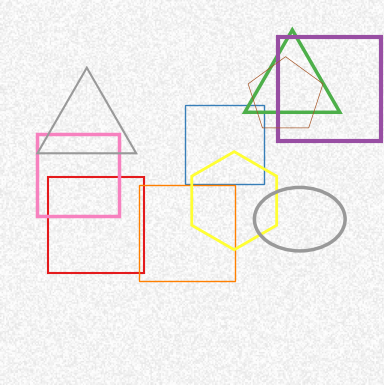[{"shape": "square", "thickness": 1.5, "radius": 0.62, "center": [0.251, 0.417]}, {"shape": "square", "thickness": 1, "radius": 0.51, "center": [0.583, 0.626]}, {"shape": "triangle", "thickness": 2.5, "radius": 0.71, "center": [0.759, 0.78]}, {"shape": "square", "thickness": 3, "radius": 0.67, "center": [0.856, 0.768]}, {"shape": "square", "thickness": 1, "radius": 0.62, "center": [0.485, 0.394]}, {"shape": "hexagon", "thickness": 2, "radius": 0.64, "center": [0.608, 0.479]}, {"shape": "pentagon", "thickness": 0.5, "radius": 0.51, "center": [0.742, 0.751]}, {"shape": "square", "thickness": 2.5, "radius": 0.53, "center": [0.203, 0.545]}, {"shape": "triangle", "thickness": 1.5, "radius": 0.74, "center": [0.225, 0.676]}, {"shape": "oval", "thickness": 2.5, "radius": 0.59, "center": [0.779, 0.431]}]